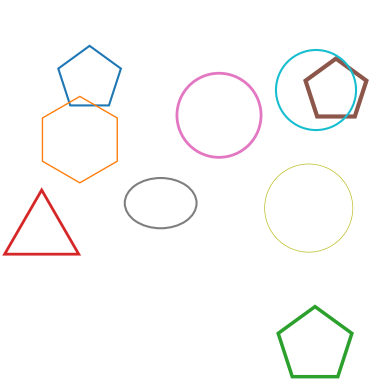[{"shape": "pentagon", "thickness": 1.5, "radius": 0.43, "center": [0.233, 0.795]}, {"shape": "hexagon", "thickness": 1, "radius": 0.56, "center": [0.207, 0.637]}, {"shape": "pentagon", "thickness": 2.5, "radius": 0.5, "center": [0.818, 0.103]}, {"shape": "triangle", "thickness": 2, "radius": 0.56, "center": [0.108, 0.395]}, {"shape": "pentagon", "thickness": 3, "radius": 0.42, "center": [0.873, 0.765]}, {"shape": "circle", "thickness": 2, "radius": 0.55, "center": [0.569, 0.701]}, {"shape": "oval", "thickness": 1.5, "radius": 0.47, "center": [0.417, 0.472]}, {"shape": "circle", "thickness": 0.5, "radius": 0.57, "center": [0.802, 0.46]}, {"shape": "circle", "thickness": 1.5, "radius": 0.52, "center": [0.821, 0.766]}]